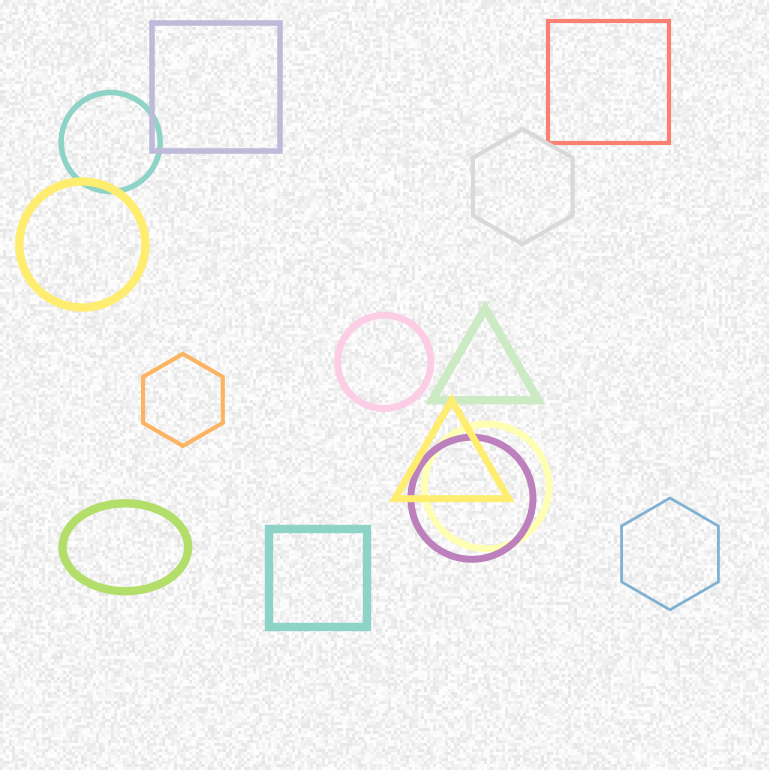[{"shape": "circle", "thickness": 2, "radius": 0.32, "center": [0.144, 0.816]}, {"shape": "square", "thickness": 3, "radius": 0.32, "center": [0.413, 0.249]}, {"shape": "circle", "thickness": 2.5, "radius": 0.4, "center": [0.632, 0.368]}, {"shape": "square", "thickness": 2, "radius": 0.42, "center": [0.28, 0.888]}, {"shape": "square", "thickness": 1.5, "radius": 0.39, "center": [0.79, 0.894]}, {"shape": "hexagon", "thickness": 1, "radius": 0.36, "center": [0.87, 0.281]}, {"shape": "hexagon", "thickness": 1.5, "radius": 0.3, "center": [0.238, 0.481]}, {"shape": "oval", "thickness": 3, "radius": 0.41, "center": [0.163, 0.289]}, {"shape": "circle", "thickness": 2.5, "radius": 0.3, "center": [0.499, 0.53]}, {"shape": "hexagon", "thickness": 1.5, "radius": 0.37, "center": [0.679, 0.758]}, {"shape": "circle", "thickness": 2.5, "radius": 0.4, "center": [0.613, 0.353]}, {"shape": "triangle", "thickness": 3, "radius": 0.4, "center": [0.63, 0.52]}, {"shape": "circle", "thickness": 3, "radius": 0.41, "center": [0.107, 0.682]}, {"shape": "triangle", "thickness": 2.5, "radius": 0.43, "center": [0.587, 0.395]}]